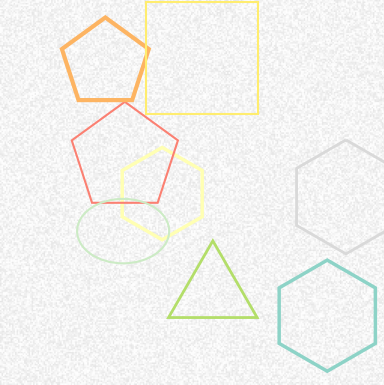[{"shape": "hexagon", "thickness": 2.5, "radius": 0.72, "center": [0.85, 0.18]}, {"shape": "hexagon", "thickness": 2.5, "radius": 0.6, "center": [0.421, 0.497]}, {"shape": "pentagon", "thickness": 1.5, "radius": 0.72, "center": [0.324, 0.591]}, {"shape": "pentagon", "thickness": 3, "radius": 0.59, "center": [0.274, 0.836]}, {"shape": "triangle", "thickness": 2, "radius": 0.66, "center": [0.553, 0.242]}, {"shape": "hexagon", "thickness": 2, "radius": 0.74, "center": [0.899, 0.489]}, {"shape": "oval", "thickness": 1.5, "radius": 0.6, "center": [0.32, 0.4]}, {"shape": "square", "thickness": 1.5, "radius": 0.73, "center": [0.524, 0.849]}]